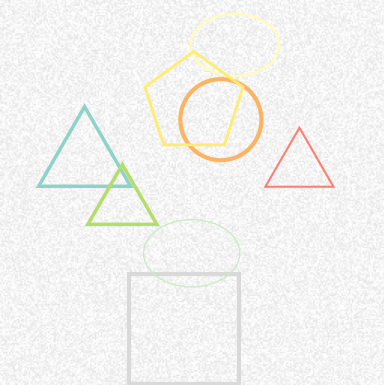[{"shape": "triangle", "thickness": 2.5, "radius": 0.69, "center": [0.22, 0.585]}, {"shape": "oval", "thickness": 1.5, "radius": 0.57, "center": [0.61, 0.883]}, {"shape": "triangle", "thickness": 1.5, "radius": 0.51, "center": [0.778, 0.566]}, {"shape": "circle", "thickness": 3, "radius": 0.53, "center": [0.574, 0.689]}, {"shape": "triangle", "thickness": 2.5, "radius": 0.52, "center": [0.318, 0.469]}, {"shape": "square", "thickness": 3, "radius": 0.71, "center": [0.477, 0.146]}, {"shape": "oval", "thickness": 1, "radius": 0.62, "center": [0.498, 0.342]}, {"shape": "pentagon", "thickness": 2, "radius": 0.67, "center": [0.504, 0.732]}]